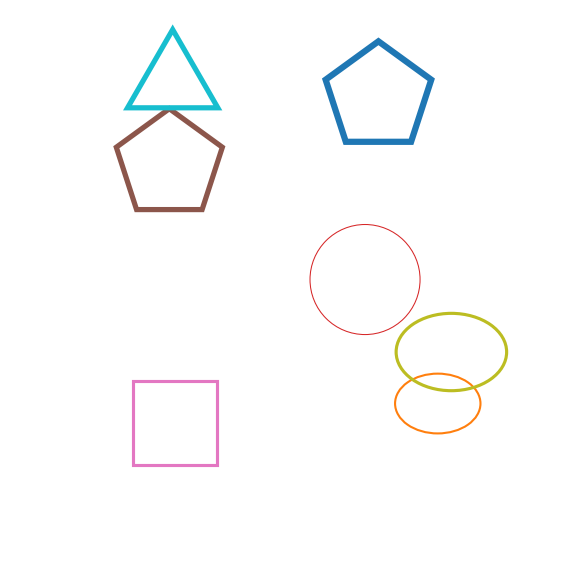[{"shape": "pentagon", "thickness": 3, "radius": 0.48, "center": [0.655, 0.831]}, {"shape": "oval", "thickness": 1, "radius": 0.37, "center": [0.758, 0.3]}, {"shape": "circle", "thickness": 0.5, "radius": 0.48, "center": [0.632, 0.515]}, {"shape": "pentagon", "thickness": 2.5, "radius": 0.48, "center": [0.293, 0.714]}, {"shape": "square", "thickness": 1.5, "radius": 0.37, "center": [0.303, 0.267]}, {"shape": "oval", "thickness": 1.5, "radius": 0.48, "center": [0.782, 0.39]}, {"shape": "triangle", "thickness": 2.5, "radius": 0.45, "center": [0.299, 0.858]}]